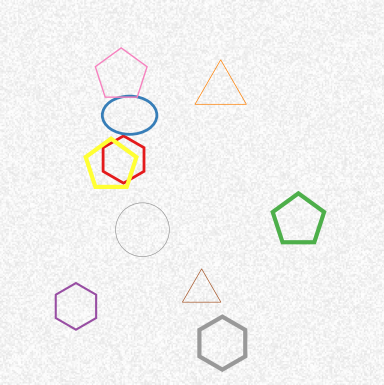[{"shape": "hexagon", "thickness": 2, "radius": 0.31, "center": [0.321, 0.586]}, {"shape": "oval", "thickness": 2, "radius": 0.35, "center": [0.337, 0.701]}, {"shape": "pentagon", "thickness": 3, "radius": 0.35, "center": [0.775, 0.428]}, {"shape": "hexagon", "thickness": 1.5, "radius": 0.3, "center": [0.197, 0.204]}, {"shape": "triangle", "thickness": 0.5, "radius": 0.39, "center": [0.573, 0.768]}, {"shape": "pentagon", "thickness": 3, "radius": 0.35, "center": [0.288, 0.571]}, {"shape": "triangle", "thickness": 0.5, "radius": 0.29, "center": [0.524, 0.244]}, {"shape": "pentagon", "thickness": 1, "radius": 0.35, "center": [0.315, 0.805]}, {"shape": "hexagon", "thickness": 3, "radius": 0.34, "center": [0.577, 0.109]}, {"shape": "circle", "thickness": 0.5, "radius": 0.35, "center": [0.37, 0.403]}]